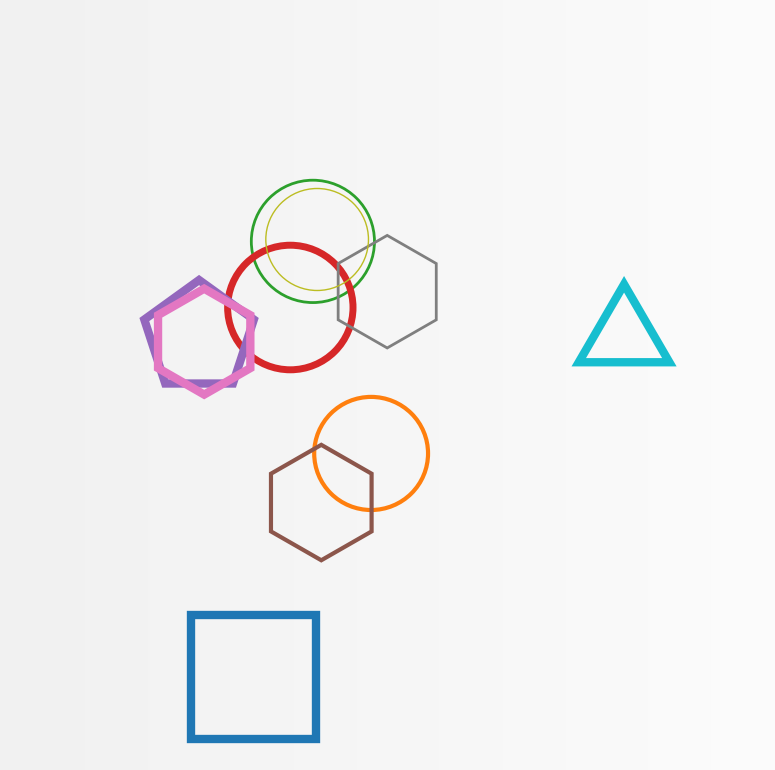[{"shape": "square", "thickness": 3, "radius": 0.4, "center": [0.327, 0.12]}, {"shape": "circle", "thickness": 1.5, "radius": 0.37, "center": [0.479, 0.411]}, {"shape": "circle", "thickness": 1, "radius": 0.4, "center": [0.404, 0.687]}, {"shape": "circle", "thickness": 2.5, "radius": 0.4, "center": [0.375, 0.601]}, {"shape": "pentagon", "thickness": 3, "radius": 0.37, "center": [0.257, 0.562]}, {"shape": "hexagon", "thickness": 1.5, "radius": 0.37, "center": [0.415, 0.347]}, {"shape": "hexagon", "thickness": 3, "radius": 0.34, "center": [0.263, 0.556]}, {"shape": "hexagon", "thickness": 1, "radius": 0.37, "center": [0.5, 0.621]}, {"shape": "circle", "thickness": 0.5, "radius": 0.33, "center": [0.409, 0.689]}, {"shape": "triangle", "thickness": 3, "radius": 0.34, "center": [0.805, 0.563]}]